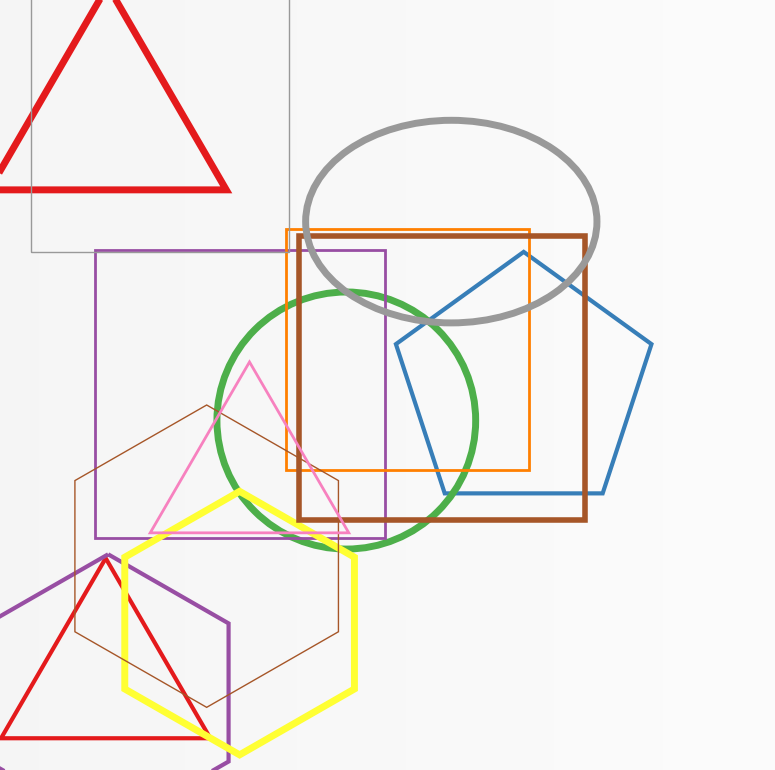[{"shape": "triangle", "thickness": 2.5, "radius": 0.88, "center": [0.139, 0.842]}, {"shape": "triangle", "thickness": 1.5, "radius": 0.78, "center": [0.136, 0.119]}, {"shape": "pentagon", "thickness": 1.5, "radius": 0.87, "center": [0.676, 0.5]}, {"shape": "circle", "thickness": 2.5, "radius": 0.83, "center": [0.447, 0.454]}, {"shape": "square", "thickness": 1, "radius": 0.93, "center": [0.309, 0.488]}, {"shape": "hexagon", "thickness": 1.5, "radius": 0.9, "center": [0.14, 0.101]}, {"shape": "square", "thickness": 1, "radius": 0.78, "center": [0.526, 0.546]}, {"shape": "hexagon", "thickness": 2.5, "radius": 0.86, "center": [0.309, 0.191]}, {"shape": "hexagon", "thickness": 0.5, "radius": 0.98, "center": [0.267, 0.278]}, {"shape": "square", "thickness": 2, "radius": 0.92, "center": [0.57, 0.509]}, {"shape": "triangle", "thickness": 1, "radius": 0.74, "center": [0.322, 0.382]}, {"shape": "oval", "thickness": 2.5, "radius": 0.94, "center": [0.582, 0.712]}, {"shape": "square", "thickness": 0.5, "radius": 0.83, "center": [0.206, 0.839]}]